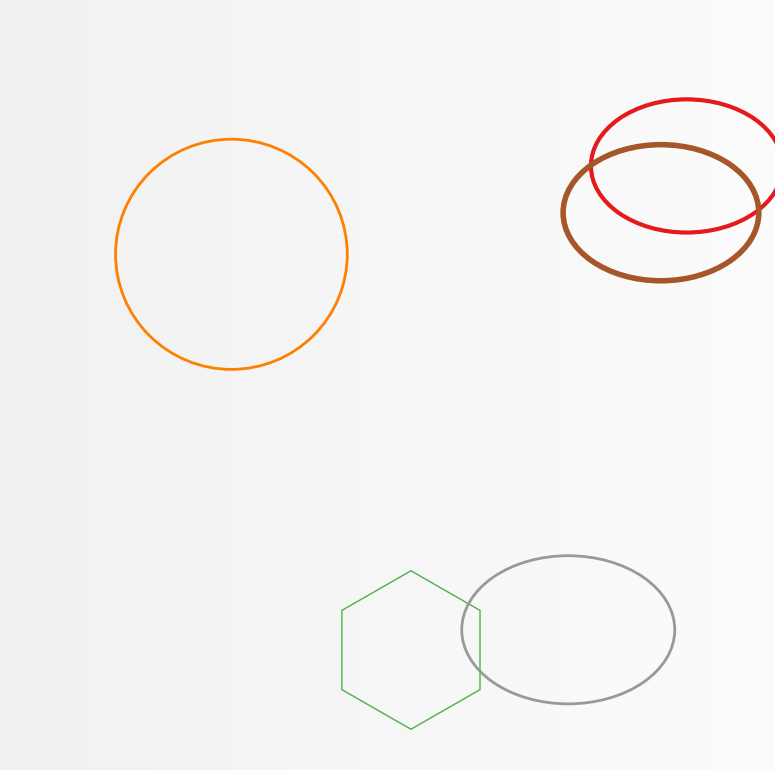[{"shape": "oval", "thickness": 1.5, "radius": 0.62, "center": [0.886, 0.784]}, {"shape": "hexagon", "thickness": 0.5, "radius": 0.51, "center": [0.53, 0.156]}, {"shape": "circle", "thickness": 1, "radius": 0.75, "center": [0.299, 0.67]}, {"shape": "oval", "thickness": 2, "radius": 0.63, "center": [0.853, 0.724]}, {"shape": "oval", "thickness": 1, "radius": 0.69, "center": [0.733, 0.182]}]